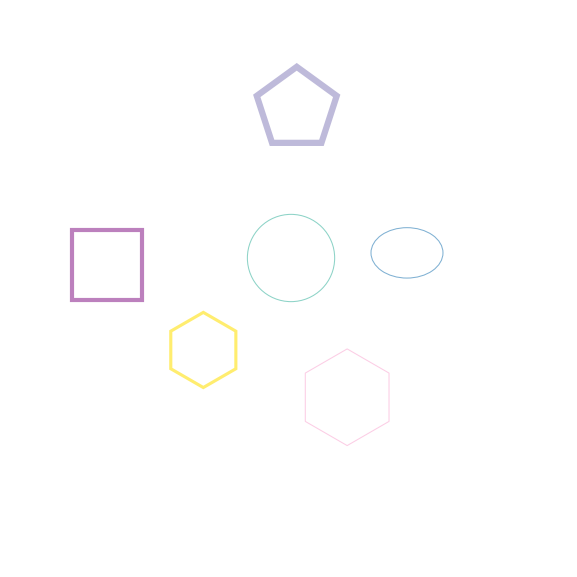[{"shape": "circle", "thickness": 0.5, "radius": 0.38, "center": [0.504, 0.552]}, {"shape": "pentagon", "thickness": 3, "radius": 0.36, "center": [0.514, 0.811]}, {"shape": "oval", "thickness": 0.5, "radius": 0.31, "center": [0.705, 0.561]}, {"shape": "hexagon", "thickness": 0.5, "radius": 0.42, "center": [0.601, 0.311]}, {"shape": "square", "thickness": 2, "radius": 0.3, "center": [0.185, 0.54]}, {"shape": "hexagon", "thickness": 1.5, "radius": 0.33, "center": [0.352, 0.393]}]